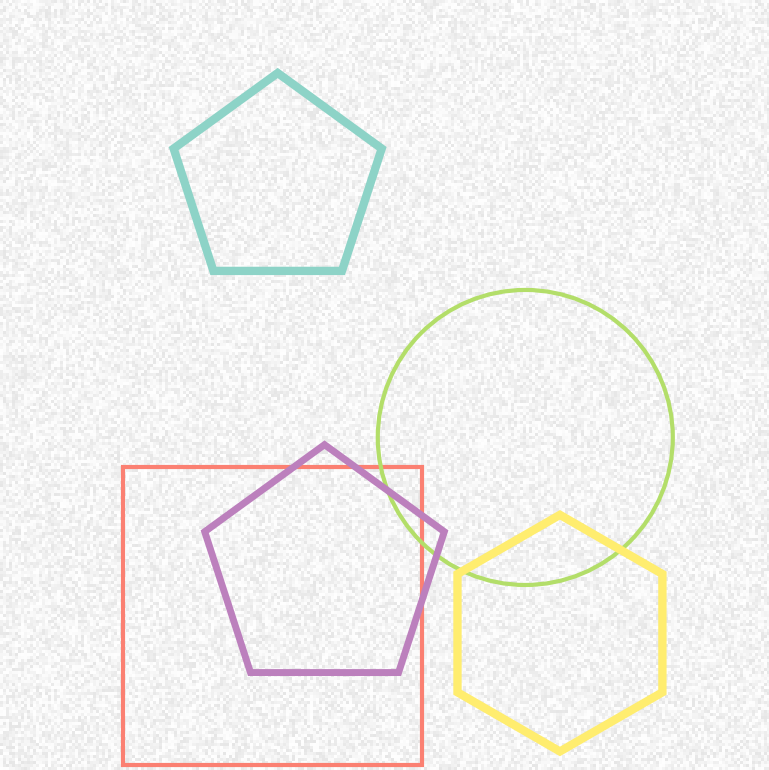[{"shape": "pentagon", "thickness": 3, "radius": 0.71, "center": [0.361, 0.763]}, {"shape": "square", "thickness": 1.5, "radius": 0.97, "center": [0.354, 0.2]}, {"shape": "circle", "thickness": 1.5, "radius": 0.96, "center": [0.682, 0.432]}, {"shape": "pentagon", "thickness": 2.5, "radius": 0.82, "center": [0.421, 0.259]}, {"shape": "hexagon", "thickness": 3, "radius": 0.77, "center": [0.727, 0.178]}]